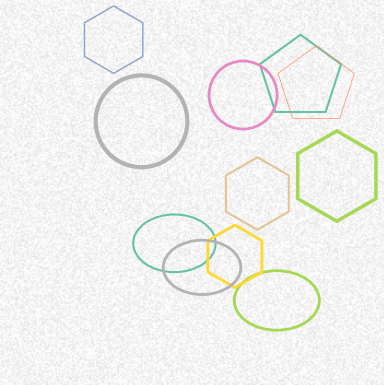[{"shape": "oval", "thickness": 1.5, "radius": 0.53, "center": [0.453, 0.368]}, {"shape": "pentagon", "thickness": 1.5, "radius": 0.55, "center": [0.78, 0.799]}, {"shape": "pentagon", "thickness": 0.5, "radius": 0.52, "center": [0.821, 0.777]}, {"shape": "hexagon", "thickness": 1, "radius": 0.44, "center": [0.295, 0.897]}, {"shape": "circle", "thickness": 2, "radius": 0.44, "center": [0.631, 0.753]}, {"shape": "oval", "thickness": 2, "radius": 0.55, "center": [0.719, 0.22]}, {"shape": "hexagon", "thickness": 2.5, "radius": 0.59, "center": [0.875, 0.543]}, {"shape": "hexagon", "thickness": 2, "radius": 0.41, "center": [0.61, 0.334]}, {"shape": "hexagon", "thickness": 1.5, "radius": 0.47, "center": [0.668, 0.497]}, {"shape": "oval", "thickness": 2, "radius": 0.5, "center": [0.525, 0.306]}, {"shape": "circle", "thickness": 3, "radius": 0.6, "center": [0.368, 0.685]}]